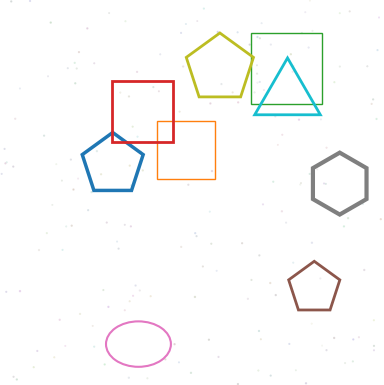[{"shape": "pentagon", "thickness": 2.5, "radius": 0.42, "center": [0.293, 0.573]}, {"shape": "square", "thickness": 1, "radius": 0.38, "center": [0.484, 0.61]}, {"shape": "square", "thickness": 1, "radius": 0.46, "center": [0.743, 0.823]}, {"shape": "square", "thickness": 2, "radius": 0.39, "center": [0.37, 0.71]}, {"shape": "pentagon", "thickness": 2, "radius": 0.35, "center": [0.816, 0.251]}, {"shape": "oval", "thickness": 1.5, "radius": 0.42, "center": [0.36, 0.106]}, {"shape": "hexagon", "thickness": 3, "radius": 0.4, "center": [0.882, 0.523]}, {"shape": "pentagon", "thickness": 2, "radius": 0.46, "center": [0.571, 0.823]}, {"shape": "triangle", "thickness": 2, "radius": 0.49, "center": [0.747, 0.751]}]